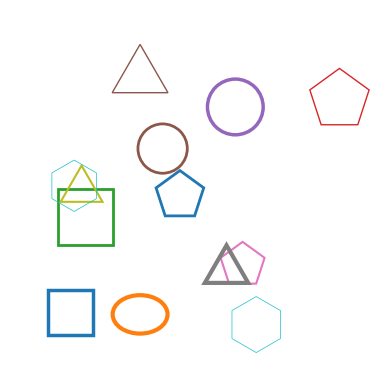[{"shape": "square", "thickness": 2.5, "radius": 0.29, "center": [0.184, 0.188]}, {"shape": "pentagon", "thickness": 2, "radius": 0.33, "center": [0.467, 0.492]}, {"shape": "oval", "thickness": 3, "radius": 0.36, "center": [0.364, 0.183]}, {"shape": "square", "thickness": 2, "radius": 0.36, "center": [0.222, 0.437]}, {"shape": "pentagon", "thickness": 1, "radius": 0.4, "center": [0.882, 0.741]}, {"shape": "circle", "thickness": 2.5, "radius": 0.36, "center": [0.611, 0.722]}, {"shape": "circle", "thickness": 2, "radius": 0.32, "center": [0.422, 0.614]}, {"shape": "triangle", "thickness": 1, "radius": 0.42, "center": [0.364, 0.801]}, {"shape": "pentagon", "thickness": 1.5, "radius": 0.3, "center": [0.63, 0.312]}, {"shape": "triangle", "thickness": 3, "radius": 0.33, "center": [0.588, 0.298]}, {"shape": "triangle", "thickness": 1.5, "radius": 0.31, "center": [0.212, 0.507]}, {"shape": "hexagon", "thickness": 0.5, "radius": 0.33, "center": [0.193, 0.517]}, {"shape": "hexagon", "thickness": 0.5, "radius": 0.36, "center": [0.666, 0.157]}]